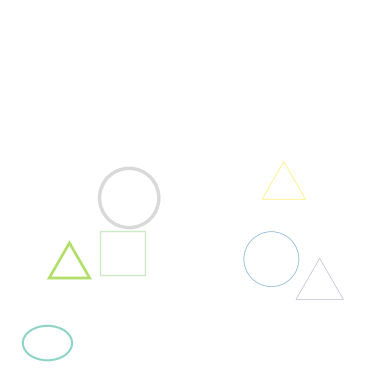[{"shape": "oval", "thickness": 1.5, "radius": 0.32, "center": [0.123, 0.109]}, {"shape": "triangle", "thickness": 0.5, "radius": 0.36, "center": [0.83, 0.258]}, {"shape": "circle", "thickness": 0.5, "radius": 0.36, "center": [0.705, 0.327]}, {"shape": "triangle", "thickness": 2, "radius": 0.3, "center": [0.18, 0.308]}, {"shape": "circle", "thickness": 2.5, "radius": 0.39, "center": [0.336, 0.486]}, {"shape": "square", "thickness": 1, "radius": 0.29, "center": [0.319, 0.343]}, {"shape": "triangle", "thickness": 0.5, "radius": 0.33, "center": [0.737, 0.515]}]